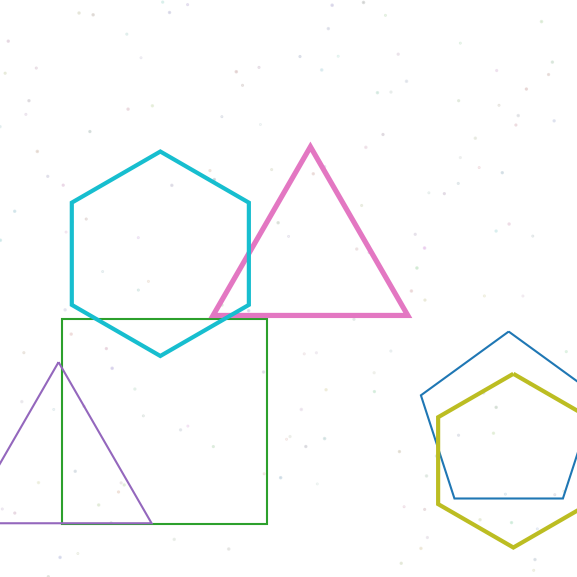[{"shape": "pentagon", "thickness": 1, "radius": 0.8, "center": [0.881, 0.265]}, {"shape": "square", "thickness": 1, "radius": 0.88, "center": [0.285, 0.269]}, {"shape": "triangle", "thickness": 1, "radius": 0.93, "center": [0.101, 0.186]}, {"shape": "triangle", "thickness": 2.5, "radius": 0.97, "center": [0.538, 0.55]}, {"shape": "hexagon", "thickness": 2, "radius": 0.75, "center": [0.889, 0.201]}, {"shape": "hexagon", "thickness": 2, "radius": 0.89, "center": [0.278, 0.56]}]